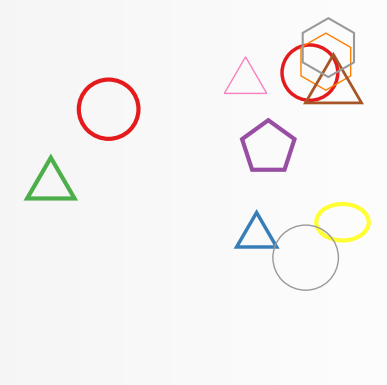[{"shape": "circle", "thickness": 2.5, "radius": 0.36, "center": [0.8, 0.811]}, {"shape": "circle", "thickness": 3, "radius": 0.38, "center": [0.28, 0.716]}, {"shape": "triangle", "thickness": 2.5, "radius": 0.3, "center": [0.662, 0.388]}, {"shape": "triangle", "thickness": 3, "radius": 0.35, "center": [0.131, 0.52]}, {"shape": "pentagon", "thickness": 3, "radius": 0.36, "center": [0.692, 0.617]}, {"shape": "hexagon", "thickness": 1, "radius": 0.37, "center": [0.841, 0.84]}, {"shape": "oval", "thickness": 3, "radius": 0.34, "center": [0.884, 0.423]}, {"shape": "triangle", "thickness": 2, "radius": 0.42, "center": [0.861, 0.775]}, {"shape": "triangle", "thickness": 1, "radius": 0.32, "center": [0.634, 0.789]}, {"shape": "circle", "thickness": 1, "radius": 0.42, "center": [0.789, 0.331]}, {"shape": "hexagon", "thickness": 1.5, "radius": 0.38, "center": [0.847, 0.876]}]